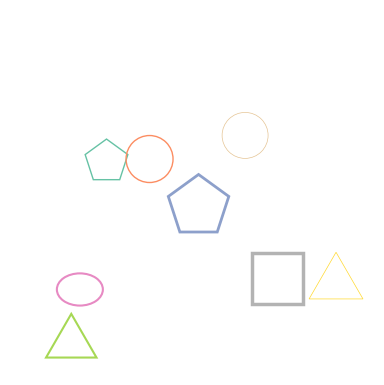[{"shape": "pentagon", "thickness": 1, "radius": 0.29, "center": [0.277, 0.58]}, {"shape": "circle", "thickness": 1, "radius": 0.3, "center": [0.388, 0.587]}, {"shape": "pentagon", "thickness": 2, "radius": 0.41, "center": [0.516, 0.464]}, {"shape": "oval", "thickness": 1.5, "radius": 0.3, "center": [0.207, 0.248]}, {"shape": "triangle", "thickness": 1.5, "radius": 0.38, "center": [0.185, 0.109]}, {"shape": "triangle", "thickness": 0.5, "radius": 0.4, "center": [0.873, 0.264]}, {"shape": "circle", "thickness": 0.5, "radius": 0.3, "center": [0.637, 0.648]}, {"shape": "square", "thickness": 2.5, "radius": 0.33, "center": [0.721, 0.277]}]